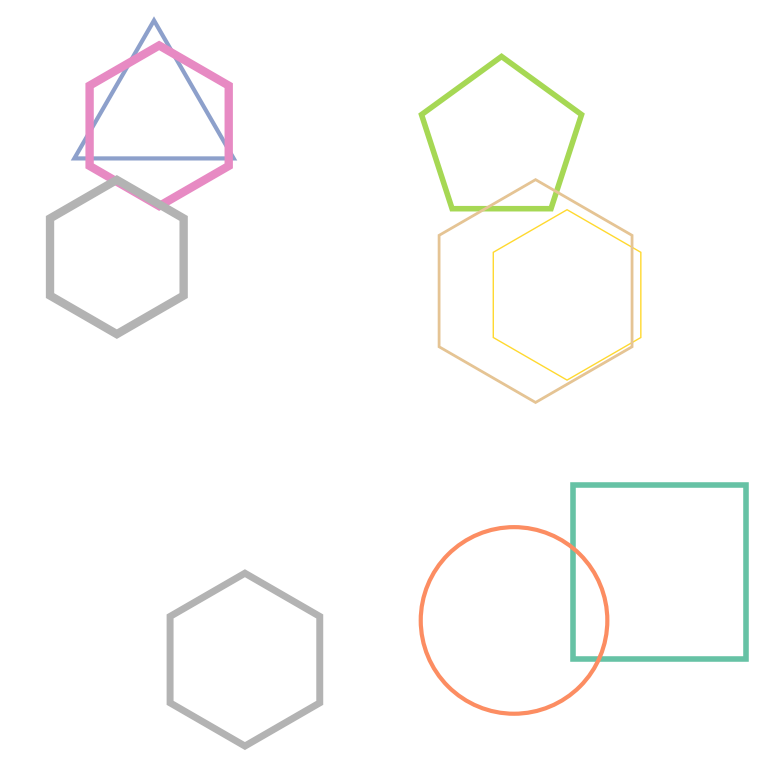[{"shape": "square", "thickness": 2, "radius": 0.56, "center": [0.856, 0.257]}, {"shape": "circle", "thickness": 1.5, "radius": 0.61, "center": [0.668, 0.194]}, {"shape": "triangle", "thickness": 1.5, "radius": 0.6, "center": [0.2, 0.854]}, {"shape": "hexagon", "thickness": 3, "radius": 0.52, "center": [0.207, 0.837]}, {"shape": "pentagon", "thickness": 2, "radius": 0.55, "center": [0.651, 0.817]}, {"shape": "hexagon", "thickness": 0.5, "radius": 0.55, "center": [0.736, 0.617]}, {"shape": "hexagon", "thickness": 1, "radius": 0.72, "center": [0.696, 0.622]}, {"shape": "hexagon", "thickness": 2.5, "radius": 0.56, "center": [0.318, 0.143]}, {"shape": "hexagon", "thickness": 3, "radius": 0.5, "center": [0.152, 0.666]}]